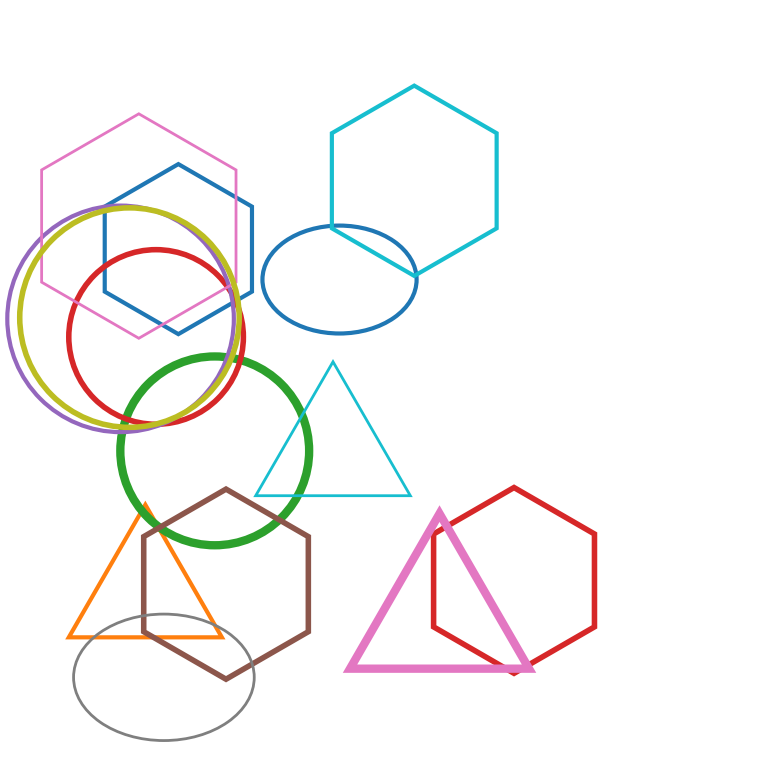[{"shape": "hexagon", "thickness": 1.5, "radius": 0.55, "center": [0.232, 0.676]}, {"shape": "oval", "thickness": 1.5, "radius": 0.5, "center": [0.441, 0.637]}, {"shape": "triangle", "thickness": 1.5, "radius": 0.57, "center": [0.189, 0.23]}, {"shape": "circle", "thickness": 3, "radius": 0.61, "center": [0.279, 0.414]}, {"shape": "circle", "thickness": 2, "radius": 0.57, "center": [0.203, 0.562]}, {"shape": "hexagon", "thickness": 2, "radius": 0.6, "center": [0.668, 0.246]}, {"shape": "circle", "thickness": 1.5, "radius": 0.74, "center": [0.157, 0.586]}, {"shape": "hexagon", "thickness": 2, "radius": 0.62, "center": [0.294, 0.241]}, {"shape": "triangle", "thickness": 3, "radius": 0.67, "center": [0.571, 0.199]}, {"shape": "hexagon", "thickness": 1, "radius": 0.73, "center": [0.18, 0.706]}, {"shape": "oval", "thickness": 1, "radius": 0.59, "center": [0.213, 0.12]}, {"shape": "circle", "thickness": 2, "radius": 0.71, "center": [0.168, 0.588]}, {"shape": "hexagon", "thickness": 1.5, "radius": 0.62, "center": [0.538, 0.765]}, {"shape": "triangle", "thickness": 1, "radius": 0.58, "center": [0.432, 0.414]}]